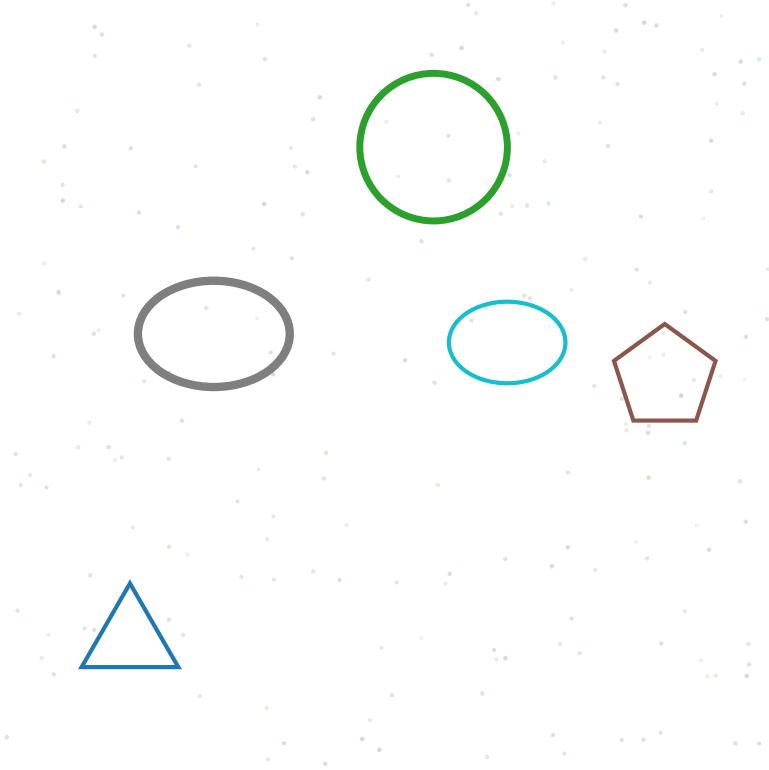[{"shape": "triangle", "thickness": 1.5, "radius": 0.36, "center": [0.169, 0.17]}, {"shape": "circle", "thickness": 2.5, "radius": 0.48, "center": [0.563, 0.809]}, {"shape": "pentagon", "thickness": 1.5, "radius": 0.35, "center": [0.863, 0.51]}, {"shape": "oval", "thickness": 3, "radius": 0.49, "center": [0.278, 0.566]}, {"shape": "oval", "thickness": 1.5, "radius": 0.38, "center": [0.659, 0.555]}]